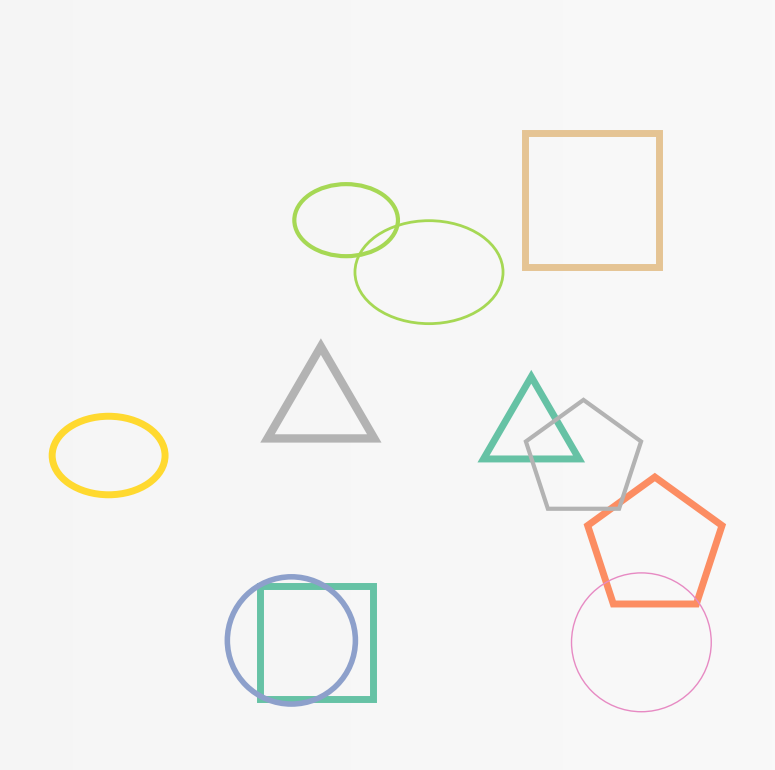[{"shape": "square", "thickness": 2.5, "radius": 0.37, "center": [0.408, 0.166]}, {"shape": "triangle", "thickness": 2.5, "radius": 0.36, "center": [0.686, 0.44]}, {"shape": "pentagon", "thickness": 2.5, "radius": 0.46, "center": [0.845, 0.289]}, {"shape": "circle", "thickness": 2, "radius": 0.41, "center": [0.376, 0.168]}, {"shape": "circle", "thickness": 0.5, "radius": 0.45, "center": [0.828, 0.166]}, {"shape": "oval", "thickness": 1.5, "radius": 0.33, "center": [0.447, 0.714]}, {"shape": "oval", "thickness": 1, "radius": 0.48, "center": [0.554, 0.647]}, {"shape": "oval", "thickness": 2.5, "radius": 0.36, "center": [0.14, 0.408]}, {"shape": "square", "thickness": 2.5, "radius": 0.43, "center": [0.763, 0.74]}, {"shape": "triangle", "thickness": 3, "radius": 0.4, "center": [0.414, 0.47]}, {"shape": "pentagon", "thickness": 1.5, "radius": 0.39, "center": [0.753, 0.402]}]